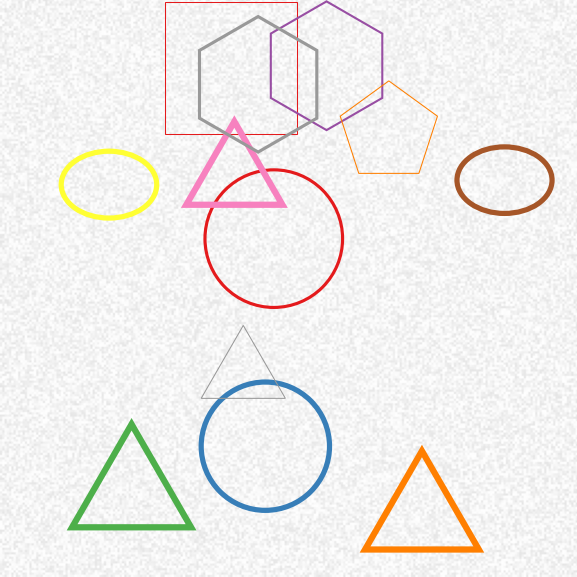[{"shape": "square", "thickness": 0.5, "radius": 0.57, "center": [0.4, 0.881]}, {"shape": "circle", "thickness": 1.5, "radius": 0.6, "center": [0.474, 0.586]}, {"shape": "circle", "thickness": 2.5, "radius": 0.56, "center": [0.459, 0.226]}, {"shape": "triangle", "thickness": 3, "radius": 0.59, "center": [0.228, 0.146]}, {"shape": "hexagon", "thickness": 1, "radius": 0.56, "center": [0.565, 0.885]}, {"shape": "pentagon", "thickness": 0.5, "radius": 0.44, "center": [0.673, 0.771]}, {"shape": "triangle", "thickness": 3, "radius": 0.57, "center": [0.731, 0.104]}, {"shape": "oval", "thickness": 2.5, "radius": 0.41, "center": [0.189, 0.679]}, {"shape": "oval", "thickness": 2.5, "radius": 0.41, "center": [0.874, 0.687]}, {"shape": "triangle", "thickness": 3, "radius": 0.48, "center": [0.406, 0.693]}, {"shape": "hexagon", "thickness": 1.5, "radius": 0.59, "center": [0.447, 0.853]}, {"shape": "triangle", "thickness": 0.5, "radius": 0.42, "center": [0.421, 0.351]}]